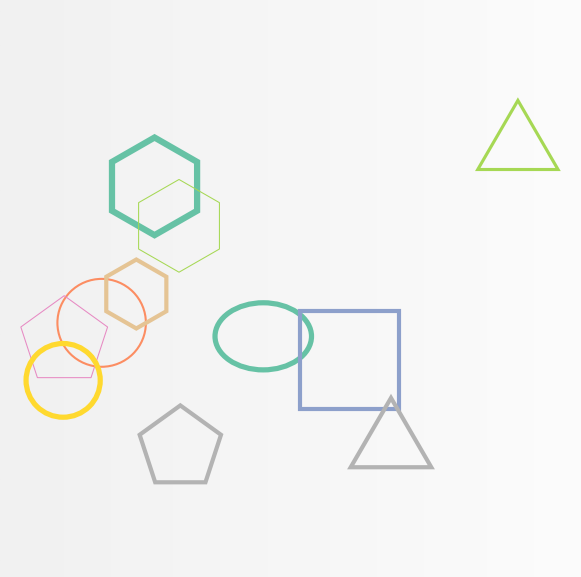[{"shape": "hexagon", "thickness": 3, "radius": 0.42, "center": [0.266, 0.676]}, {"shape": "oval", "thickness": 2.5, "radius": 0.42, "center": [0.453, 0.417]}, {"shape": "circle", "thickness": 1, "radius": 0.38, "center": [0.175, 0.44]}, {"shape": "square", "thickness": 2, "radius": 0.42, "center": [0.602, 0.376]}, {"shape": "pentagon", "thickness": 0.5, "radius": 0.39, "center": [0.11, 0.409]}, {"shape": "triangle", "thickness": 1.5, "radius": 0.4, "center": [0.891, 0.745]}, {"shape": "hexagon", "thickness": 0.5, "radius": 0.4, "center": [0.308, 0.608]}, {"shape": "circle", "thickness": 2.5, "radius": 0.32, "center": [0.109, 0.34]}, {"shape": "hexagon", "thickness": 2, "radius": 0.3, "center": [0.235, 0.49]}, {"shape": "triangle", "thickness": 2, "radius": 0.4, "center": [0.673, 0.23]}, {"shape": "pentagon", "thickness": 2, "radius": 0.37, "center": [0.31, 0.224]}]